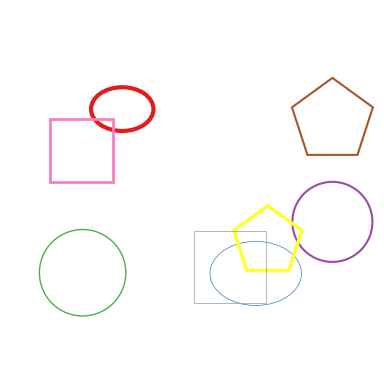[{"shape": "oval", "thickness": 3, "radius": 0.41, "center": [0.318, 0.717]}, {"shape": "oval", "thickness": 0.5, "radius": 0.59, "center": [0.664, 0.29]}, {"shape": "circle", "thickness": 1, "radius": 0.56, "center": [0.215, 0.292]}, {"shape": "circle", "thickness": 1.5, "radius": 0.52, "center": [0.863, 0.424]}, {"shape": "pentagon", "thickness": 2.5, "radius": 0.46, "center": [0.696, 0.373]}, {"shape": "pentagon", "thickness": 1.5, "radius": 0.55, "center": [0.863, 0.687]}, {"shape": "square", "thickness": 2, "radius": 0.41, "center": [0.212, 0.608]}, {"shape": "square", "thickness": 0.5, "radius": 0.47, "center": [0.598, 0.307]}]